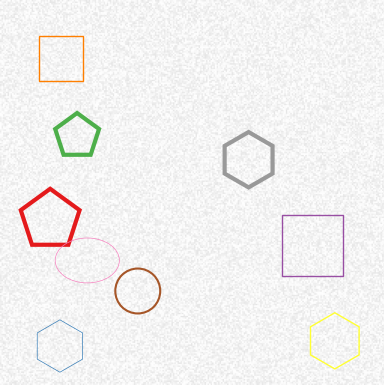[{"shape": "pentagon", "thickness": 3, "radius": 0.4, "center": [0.13, 0.429]}, {"shape": "hexagon", "thickness": 0.5, "radius": 0.34, "center": [0.156, 0.101]}, {"shape": "pentagon", "thickness": 3, "radius": 0.3, "center": [0.2, 0.646]}, {"shape": "square", "thickness": 1, "radius": 0.4, "center": [0.813, 0.363]}, {"shape": "square", "thickness": 1, "radius": 0.29, "center": [0.159, 0.848]}, {"shape": "hexagon", "thickness": 1, "radius": 0.36, "center": [0.87, 0.115]}, {"shape": "circle", "thickness": 1.5, "radius": 0.29, "center": [0.358, 0.244]}, {"shape": "oval", "thickness": 0.5, "radius": 0.42, "center": [0.227, 0.323]}, {"shape": "hexagon", "thickness": 3, "radius": 0.36, "center": [0.646, 0.585]}]